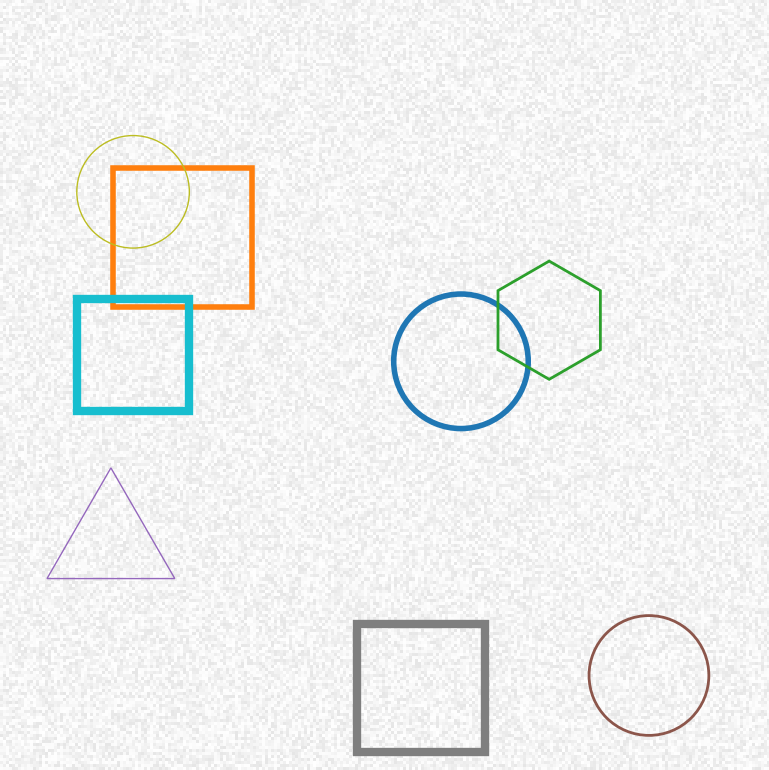[{"shape": "circle", "thickness": 2, "radius": 0.44, "center": [0.599, 0.531]}, {"shape": "square", "thickness": 2, "radius": 0.45, "center": [0.237, 0.692]}, {"shape": "hexagon", "thickness": 1, "radius": 0.38, "center": [0.713, 0.584]}, {"shape": "triangle", "thickness": 0.5, "radius": 0.48, "center": [0.144, 0.297]}, {"shape": "circle", "thickness": 1, "radius": 0.39, "center": [0.843, 0.123]}, {"shape": "square", "thickness": 3, "radius": 0.42, "center": [0.547, 0.106]}, {"shape": "circle", "thickness": 0.5, "radius": 0.37, "center": [0.173, 0.751]}, {"shape": "square", "thickness": 3, "radius": 0.36, "center": [0.173, 0.539]}]